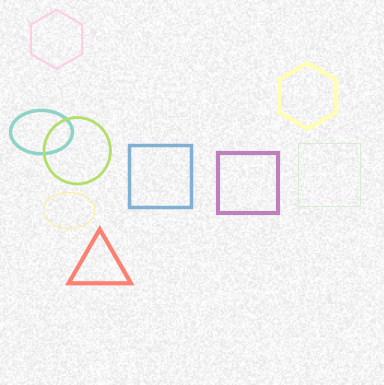[{"shape": "oval", "thickness": 2.5, "radius": 0.4, "center": [0.108, 0.657]}, {"shape": "hexagon", "thickness": 3, "radius": 0.43, "center": [0.799, 0.751]}, {"shape": "triangle", "thickness": 3, "radius": 0.47, "center": [0.259, 0.311]}, {"shape": "square", "thickness": 2.5, "radius": 0.4, "center": [0.415, 0.542]}, {"shape": "circle", "thickness": 2, "radius": 0.43, "center": [0.201, 0.608]}, {"shape": "hexagon", "thickness": 1.5, "radius": 0.38, "center": [0.147, 0.898]}, {"shape": "square", "thickness": 3, "radius": 0.39, "center": [0.643, 0.526]}, {"shape": "square", "thickness": 0.5, "radius": 0.41, "center": [0.855, 0.547]}, {"shape": "oval", "thickness": 0.5, "radius": 0.33, "center": [0.18, 0.454]}]